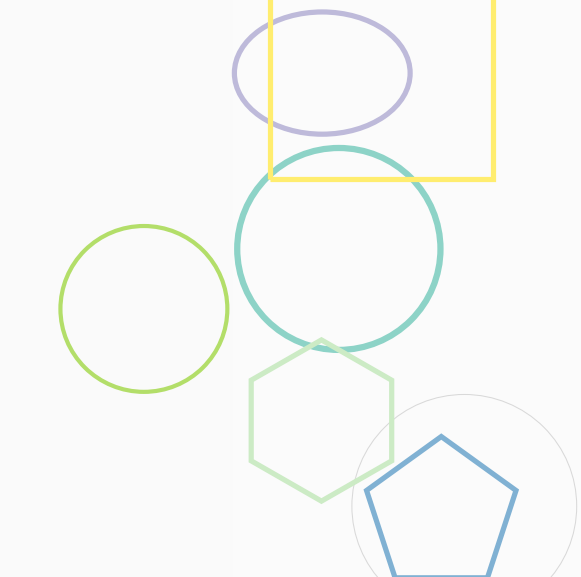[{"shape": "circle", "thickness": 3, "radius": 0.87, "center": [0.583, 0.568]}, {"shape": "oval", "thickness": 2.5, "radius": 0.76, "center": [0.554, 0.873]}, {"shape": "pentagon", "thickness": 2.5, "radius": 0.68, "center": [0.759, 0.108]}, {"shape": "circle", "thickness": 2, "radius": 0.72, "center": [0.248, 0.464]}, {"shape": "circle", "thickness": 0.5, "radius": 0.97, "center": [0.799, 0.123]}, {"shape": "hexagon", "thickness": 2.5, "radius": 0.7, "center": [0.553, 0.271]}, {"shape": "square", "thickness": 2.5, "radius": 0.96, "center": [0.657, 0.882]}]